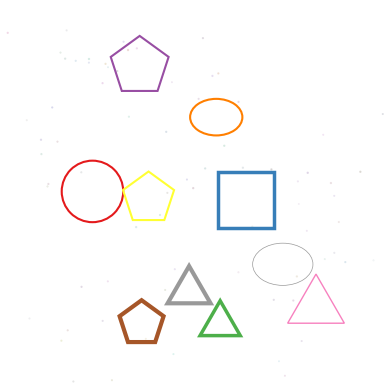[{"shape": "circle", "thickness": 1.5, "radius": 0.4, "center": [0.24, 0.503]}, {"shape": "square", "thickness": 2.5, "radius": 0.36, "center": [0.639, 0.482]}, {"shape": "triangle", "thickness": 2.5, "radius": 0.3, "center": [0.572, 0.158]}, {"shape": "pentagon", "thickness": 1.5, "radius": 0.4, "center": [0.363, 0.828]}, {"shape": "oval", "thickness": 1.5, "radius": 0.34, "center": [0.562, 0.696]}, {"shape": "pentagon", "thickness": 1.5, "radius": 0.35, "center": [0.386, 0.485]}, {"shape": "pentagon", "thickness": 3, "radius": 0.3, "center": [0.368, 0.16]}, {"shape": "triangle", "thickness": 1, "radius": 0.43, "center": [0.821, 0.203]}, {"shape": "oval", "thickness": 0.5, "radius": 0.39, "center": [0.735, 0.314]}, {"shape": "triangle", "thickness": 3, "radius": 0.32, "center": [0.491, 0.244]}]